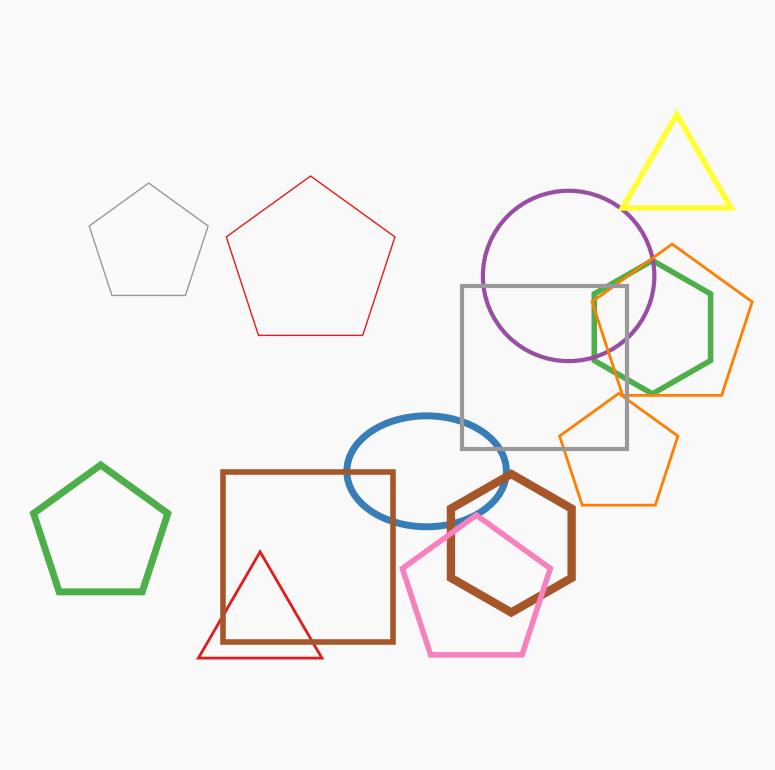[{"shape": "triangle", "thickness": 1, "radius": 0.46, "center": [0.336, 0.191]}, {"shape": "pentagon", "thickness": 0.5, "radius": 0.57, "center": [0.401, 0.657]}, {"shape": "oval", "thickness": 2.5, "radius": 0.51, "center": [0.55, 0.388]}, {"shape": "pentagon", "thickness": 2.5, "radius": 0.46, "center": [0.13, 0.305]}, {"shape": "hexagon", "thickness": 2, "radius": 0.43, "center": [0.842, 0.575]}, {"shape": "circle", "thickness": 1.5, "radius": 0.55, "center": [0.734, 0.642]}, {"shape": "pentagon", "thickness": 1, "radius": 0.54, "center": [0.867, 0.574]}, {"shape": "pentagon", "thickness": 1, "radius": 0.4, "center": [0.798, 0.409]}, {"shape": "triangle", "thickness": 2, "radius": 0.4, "center": [0.873, 0.77]}, {"shape": "hexagon", "thickness": 3, "radius": 0.45, "center": [0.66, 0.294]}, {"shape": "square", "thickness": 2, "radius": 0.55, "center": [0.398, 0.276]}, {"shape": "pentagon", "thickness": 2, "radius": 0.5, "center": [0.615, 0.231]}, {"shape": "square", "thickness": 1.5, "radius": 0.53, "center": [0.703, 0.523]}, {"shape": "pentagon", "thickness": 0.5, "radius": 0.4, "center": [0.192, 0.682]}]